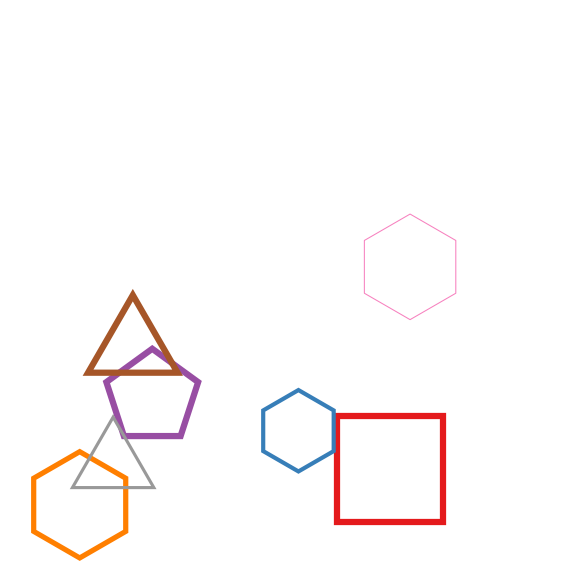[{"shape": "square", "thickness": 3, "radius": 0.46, "center": [0.676, 0.187]}, {"shape": "hexagon", "thickness": 2, "radius": 0.35, "center": [0.517, 0.253]}, {"shape": "pentagon", "thickness": 3, "radius": 0.42, "center": [0.264, 0.312]}, {"shape": "hexagon", "thickness": 2.5, "radius": 0.46, "center": [0.138, 0.125]}, {"shape": "triangle", "thickness": 3, "radius": 0.45, "center": [0.23, 0.399]}, {"shape": "hexagon", "thickness": 0.5, "radius": 0.46, "center": [0.71, 0.537]}, {"shape": "triangle", "thickness": 1.5, "radius": 0.41, "center": [0.196, 0.195]}]